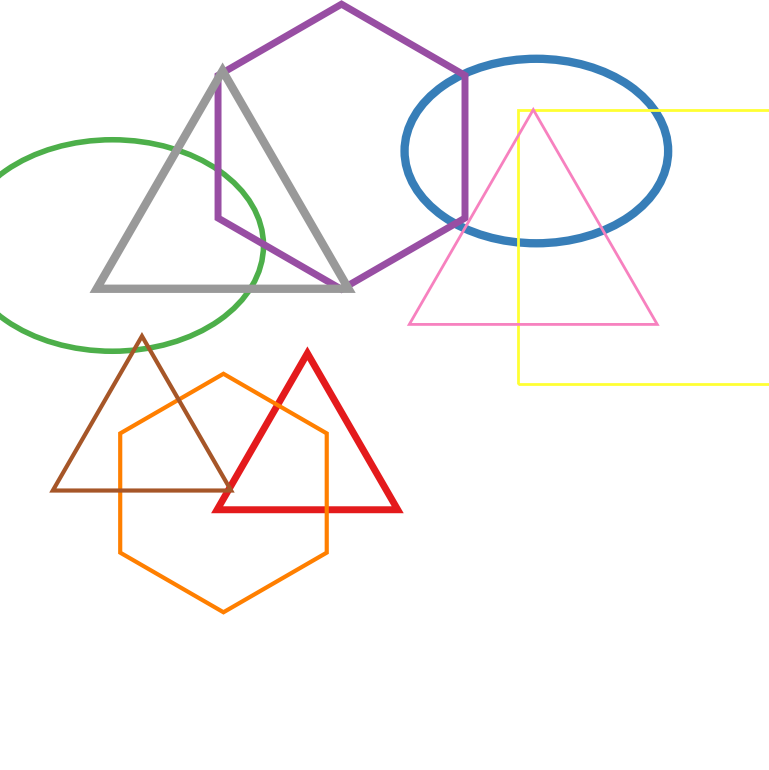[{"shape": "triangle", "thickness": 2.5, "radius": 0.68, "center": [0.399, 0.406]}, {"shape": "oval", "thickness": 3, "radius": 0.86, "center": [0.697, 0.804]}, {"shape": "oval", "thickness": 2, "radius": 0.98, "center": [0.146, 0.681]}, {"shape": "hexagon", "thickness": 2.5, "radius": 0.93, "center": [0.444, 0.809]}, {"shape": "hexagon", "thickness": 1.5, "radius": 0.77, "center": [0.29, 0.36]}, {"shape": "square", "thickness": 1, "radius": 0.89, "center": [0.851, 0.679]}, {"shape": "triangle", "thickness": 1.5, "radius": 0.67, "center": [0.184, 0.43]}, {"shape": "triangle", "thickness": 1, "radius": 0.93, "center": [0.693, 0.672]}, {"shape": "triangle", "thickness": 3, "radius": 0.94, "center": [0.289, 0.719]}]